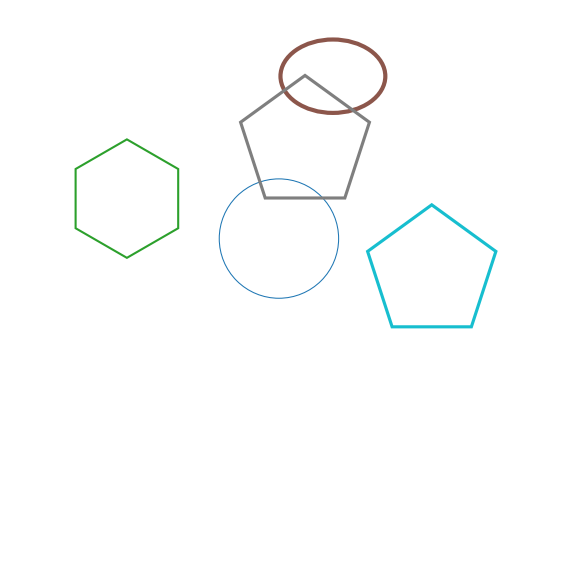[{"shape": "circle", "thickness": 0.5, "radius": 0.52, "center": [0.483, 0.586]}, {"shape": "hexagon", "thickness": 1, "radius": 0.51, "center": [0.22, 0.655]}, {"shape": "oval", "thickness": 2, "radius": 0.45, "center": [0.576, 0.867]}, {"shape": "pentagon", "thickness": 1.5, "radius": 0.59, "center": [0.528, 0.751]}, {"shape": "pentagon", "thickness": 1.5, "radius": 0.58, "center": [0.748, 0.528]}]